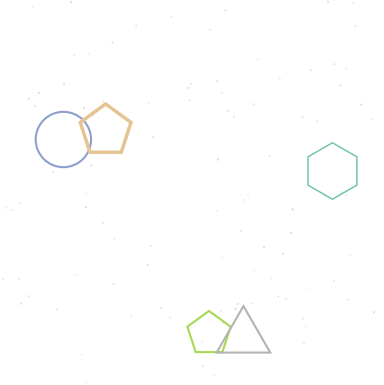[{"shape": "hexagon", "thickness": 1, "radius": 0.37, "center": [0.863, 0.556]}, {"shape": "circle", "thickness": 1.5, "radius": 0.36, "center": [0.165, 0.638]}, {"shape": "pentagon", "thickness": 1.5, "radius": 0.3, "center": [0.543, 0.133]}, {"shape": "pentagon", "thickness": 2.5, "radius": 0.35, "center": [0.274, 0.661]}, {"shape": "triangle", "thickness": 1.5, "radius": 0.4, "center": [0.632, 0.124]}]